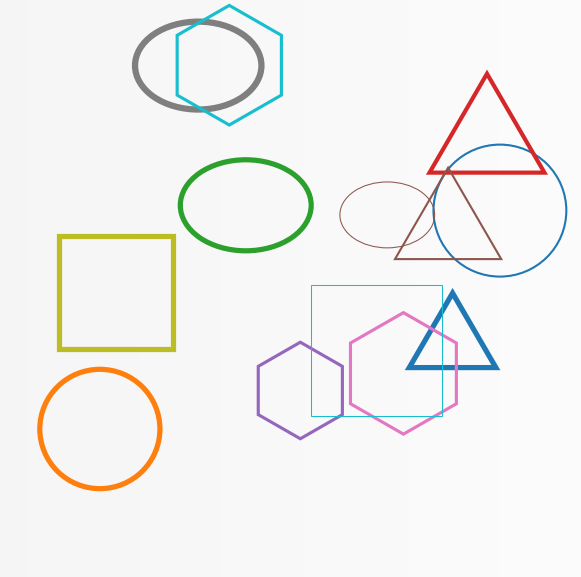[{"shape": "triangle", "thickness": 2.5, "radius": 0.43, "center": [0.779, 0.406]}, {"shape": "circle", "thickness": 1, "radius": 0.57, "center": [0.86, 0.634]}, {"shape": "circle", "thickness": 2.5, "radius": 0.52, "center": [0.172, 0.256]}, {"shape": "oval", "thickness": 2.5, "radius": 0.56, "center": [0.423, 0.644]}, {"shape": "triangle", "thickness": 2, "radius": 0.57, "center": [0.838, 0.757]}, {"shape": "hexagon", "thickness": 1.5, "radius": 0.42, "center": [0.517, 0.323]}, {"shape": "triangle", "thickness": 1, "radius": 0.53, "center": [0.771, 0.603]}, {"shape": "oval", "thickness": 0.5, "radius": 0.41, "center": [0.666, 0.627]}, {"shape": "hexagon", "thickness": 1.5, "radius": 0.53, "center": [0.694, 0.353]}, {"shape": "oval", "thickness": 3, "radius": 0.54, "center": [0.341, 0.886]}, {"shape": "square", "thickness": 2.5, "radius": 0.49, "center": [0.199, 0.493]}, {"shape": "hexagon", "thickness": 1.5, "radius": 0.52, "center": [0.394, 0.886]}, {"shape": "square", "thickness": 0.5, "radius": 0.57, "center": [0.648, 0.392]}]